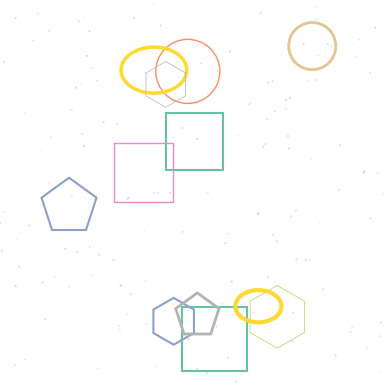[{"shape": "square", "thickness": 1.5, "radius": 0.37, "center": [0.505, 0.633]}, {"shape": "square", "thickness": 1.5, "radius": 0.42, "center": [0.558, 0.12]}, {"shape": "circle", "thickness": 1, "radius": 0.42, "center": [0.488, 0.815]}, {"shape": "pentagon", "thickness": 1.5, "radius": 0.38, "center": [0.179, 0.463]}, {"shape": "hexagon", "thickness": 1.5, "radius": 0.3, "center": [0.451, 0.165]}, {"shape": "square", "thickness": 1, "radius": 0.38, "center": [0.372, 0.552]}, {"shape": "hexagon", "thickness": 0.5, "radius": 0.41, "center": [0.72, 0.177]}, {"shape": "oval", "thickness": 3, "radius": 0.3, "center": [0.671, 0.205]}, {"shape": "oval", "thickness": 2.5, "radius": 0.43, "center": [0.4, 0.818]}, {"shape": "circle", "thickness": 2, "radius": 0.31, "center": [0.811, 0.88]}, {"shape": "hexagon", "thickness": 0.5, "radius": 0.3, "center": [0.43, 0.781]}, {"shape": "pentagon", "thickness": 2, "radius": 0.3, "center": [0.513, 0.18]}]